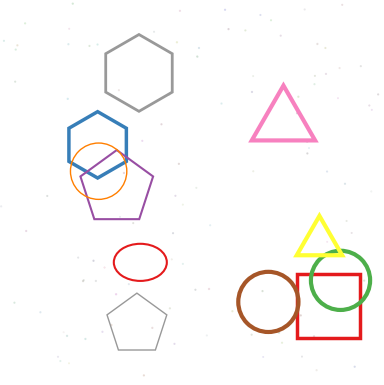[{"shape": "square", "thickness": 2.5, "radius": 0.41, "center": [0.853, 0.205]}, {"shape": "oval", "thickness": 1.5, "radius": 0.34, "center": [0.364, 0.319]}, {"shape": "hexagon", "thickness": 2.5, "radius": 0.43, "center": [0.254, 0.624]}, {"shape": "circle", "thickness": 3, "radius": 0.38, "center": [0.884, 0.272]}, {"shape": "pentagon", "thickness": 1.5, "radius": 0.5, "center": [0.303, 0.511]}, {"shape": "circle", "thickness": 1, "radius": 0.37, "center": [0.256, 0.555]}, {"shape": "triangle", "thickness": 3, "radius": 0.34, "center": [0.83, 0.371]}, {"shape": "circle", "thickness": 3, "radius": 0.39, "center": [0.697, 0.216]}, {"shape": "triangle", "thickness": 3, "radius": 0.48, "center": [0.736, 0.683]}, {"shape": "hexagon", "thickness": 2, "radius": 0.5, "center": [0.361, 0.811]}, {"shape": "pentagon", "thickness": 1, "radius": 0.41, "center": [0.356, 0.157]}]